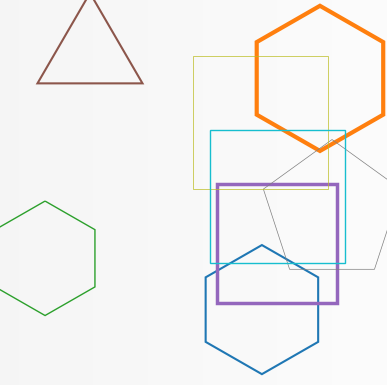[{"shape": "hexagon", "thickness": 1.5, "radius": 0.84, "center": [0.676, 0.196]}, {"shape": "hexagon", "thickness": 3, "radius": 0.94, "center": [0.826, 0.796]}, {"shape": "hexagon", "thickness": 1, "radius": 0.74, "center": [0.116, 0.329]}, {"shape": "square", "thickness": 2.5, "radius": 0.77, "center": [0.715, 0.367]}, {"shape": "triangle", "thickness": 1.5, "radius": 0.78, "center": [0.232, 0.862]}, {"shape": "pentagon", "thickness": 0.5, "radius": 0.93, "center": [0.857, 0.451]}, {"shape": "square", "thickness": 0.5, "radius": 0.87, "center": [0.672, 0.682]}, {"shape": "square", "thickness": 1, "radius": 0.87, "center": [0.716, 0.49]}]